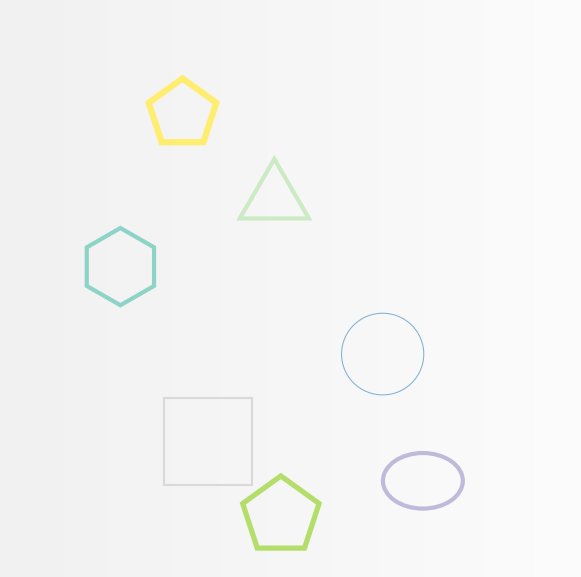[{"shape": "hexagon", "thickness": 2, "radius": 0.33, "center": [0.207, 0.537]}, {"shape": "oval", "thickness": 2, "radius": 0.34, "center": [0.728, 0.167]}, {"shape": "circle", "thickness": 0.5, "radius": 0.35, "center": [0.658, 0.386]}, {"shape": "pentagon", "thickness": 2.5, "radius": 0.35, "center": [0.483, 0.106]}, {"shape": "square", "thickness": 1, "radius": 0.38, "center": [0.358, 0.234]}, {"shape": "triangle", "thickness": 2, "radius": 0.34, "center": [0.472, 0.655]}, {"shape": "pentagon", "thickness": 3, "radius": 0.31, "center": [0.314, 0.802]}]